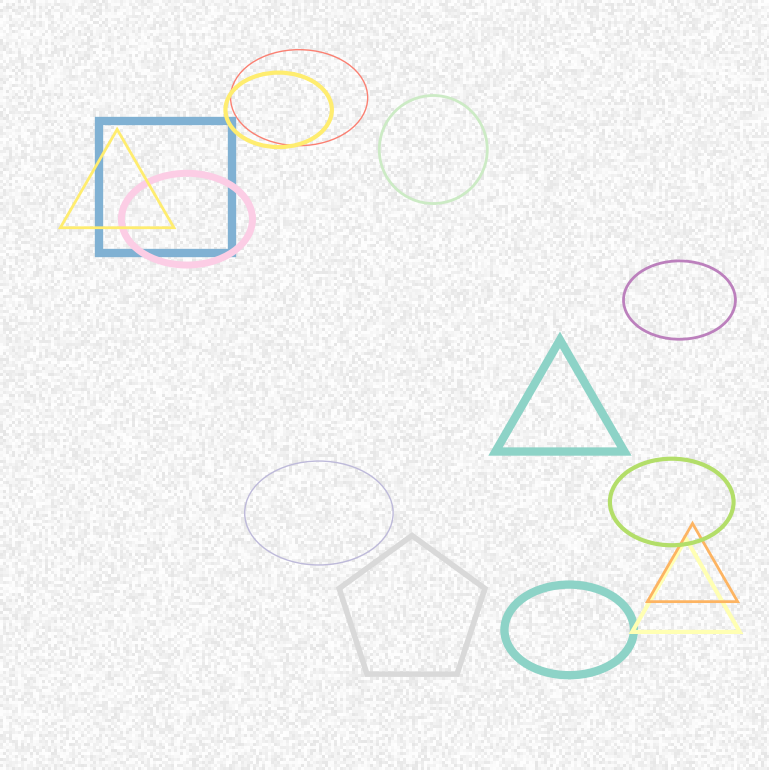[{"shape": "oval", "thickness": 3, "radius": 0.42, "center": [0.739, 0.182]}, {"shape": "triangle", "thickness": 3, "radius": 0.48, "center": [0.727, 0.462]}, {"shape": "triangle", "thickness": 1.5, "radius": 0.4, "center": [0.891, 0.22]}, {"shape": "oval", "thickness": 0.5, "radius": 0.48, "center": [0.414, 0.334]}, {"shape": "oval", "thickness": 0.5, "radius": 0.45, "center": [0.388, 0.873]}, {"shape": "square", "thickness": 3, "radius": 0.43, "center": [0.215, 0.757]}, {"shape": "triangle", "thickness": 1, "radius": 0.34, "center": [0.899, 0.252]}, {"shape": "oval", "thickness": 1.5, "radius": 0.4, "center": [0.872, 0.348]}, {"shape": "oval", "thickness": 2.5, "radius": 0.43, "center": [0.243, 0.715]}, {"shape": "pentagon", "thickness": 2, "radius": 0.5, "center": [0.535, 0.205]}, {"shape": "oval", "thickness": 1, "radius": 0.36, "center": [0.882, 0.61]}, {"shape": "circle", "thickness": 1, "radius": 0.35, "center": [0.563, 0.806]}, {"shape": "triangle", "thickness": 1, "radius": 0.43, "center": [0.152, 0.747]}, {"shape": "oval", "thickness": 1.5, "radius": 0.35, "center": [0.362, 0.857]}]